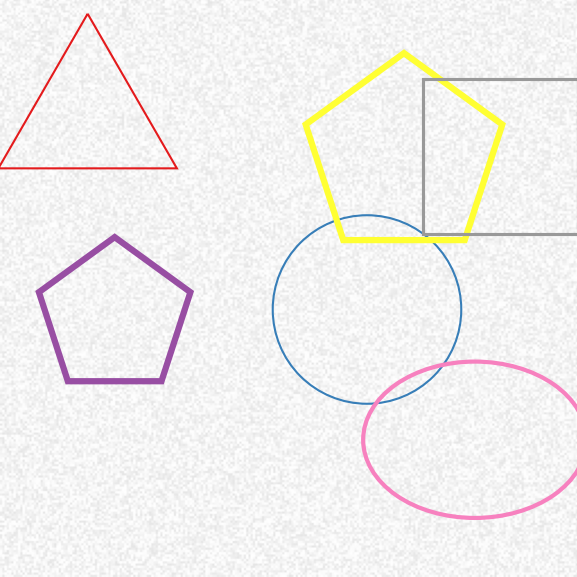[{"shape": "triangle", "thickness": 1, "radius": 0.89, "center": [0.152, 0.797]}, {"shape": "circle", "thickness": 1, "radius": 0.82, "center": [0.635, 0.463]}, {"shape": "pentagon", "thickness": 3, "radius": 0.69, "center": [0.199, 0.451]}, {"shape": "pentagon", "thickness": 3, "radius": 0.89, "center": [0.7, 0.728]}, {"shape": "oval", "thickness": 2, "radius": 0.97, "center": [0.822, 0.238]}, {"shape": "square", "thickness": 1.5, "radius": 0.67, "center": [0.867, 0.728]}]